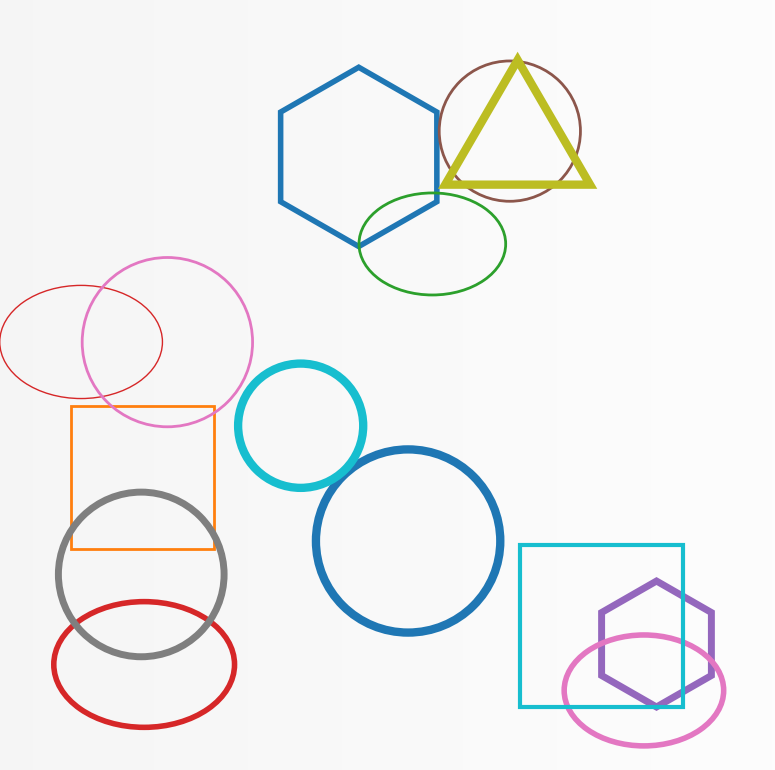[{"shape": "circle", "thickness": 3, "radius": 0.59, "center": [0.527, 0.297]}, {"shape": "hexagon", "thickness": 2, "radius": 0.58, "center": [0.463, 0.796]}, {"shape": "square", "thickness": 1, "radius": 0.46, "center": [0.184, 0.38]}, {"shape": "oval", "thickness": 1, "radius": 0.47, "center": [0.558, 0.683]}, {"shape": "oval", "thickness": 0.5, "radius": 0.52, "center": [0.105, 0.556]}, {"shape": "oval", "thickness": 2, "radius": 0.58, "center": [0.186, 0.137]}, {"shape": "hexagon", "thickness": 2.5, "radius": 0.41, "center": [0.847, 0.164]}, {"shape": "circle", "thickness": 1, "radius": 0.46, "center": [0.658, 0.83]}, {"shape": "circle", "thickness": 1, "radius": 0.55, "center": [0.216, 0.556]}, {"shape": "oval", "thickness": 2, "radius": 0.51, "center": [0.831, 0.103]}, {"shape": "circle", "thickness": 2.5, "radius": 0.53, "center": [0.182, 0.254]}, {"shape": "triangle", "thickness": 3, "radius": 0.54, "center": [0.668, 0.814]}, {"shape": "square", "thickness": 1.5, "radius": 0.53, "center": [0.776, 0.187]}, {"shape": "circle", "thickness": 3, "radius": 0.4, "center": [0.388, 0.447]}]